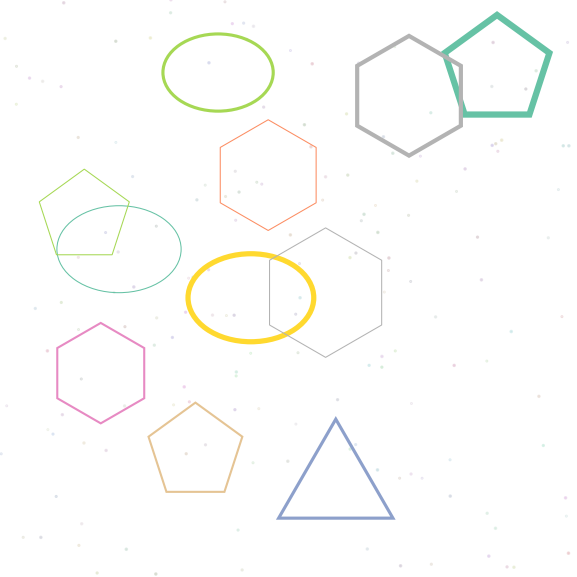[{"shape": "pentagon", "thickness": 3, "radius": 0.48, "center": [0.861, 0.878]}, {"shape": "oval", "thickness": 0.5, "radius": 0.54, "center": [0.206, 0.568]}, {"shape": "hexagon", "thickness": 0.5, "radius": 0.48, "center": [0.464, 0.696]}, {"shape": "triangle", "thickness": 1.5, "radius": 0.57, "center": [0.581, 0.159]}, {"shape": "hexagon", "thickness": 1, "radius": 0.43, "center": [0.174, 0.353]}, {"shape": "oval", "thickness": 1.5, "radius": 0.48, "center": [0.378, 0.874]}, {"shape": "pentagon", "thickness": 0.5, "radius": 0.41, "center": [0.146, 0.624]}, {"shape": "oval", "thickness": 2.5, "radius": 0.54, "center": [0.434, 0.484]}, {"shape": "pentagon", "thickness": 1, "radius": 0.43, "center": [0.338, 0.217]}, {"shape": "hexagon", "thickness": 0.5, "radius": 0.56, "center": [0.564, 0.492]}, {"shape": "hexagon", "thickness": 2, "radius": 0.52, "center": [0.708, 0.833]}]